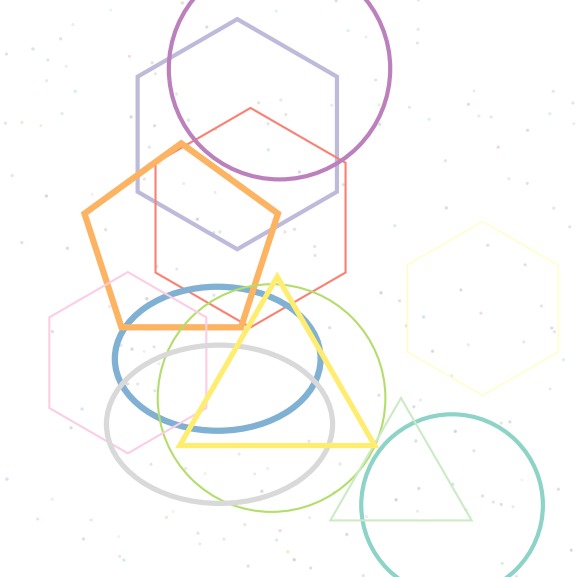[{"shape": "circle", "thickness": 2, "radius": 0.79, "center": [0.783, 0.124]}, {"shape": "hexagon", "thickness": 0.5, "radius": 0.75, "center": [0.836, 0.465]}, {"shape": "hexagon", "thickness": 2, "radius": 1.0, "center": [0.411, 0.767]}, {"shape": "hexagon", "thickness": 1, "radius": 0.95, "center": [0.434, 0.622]}, {"shape": "oval", "thickness": 3, "radius": 0.89, "center": [0.377, 0.378]}, {"shape": "pentagon", "thickness": 3, "radius": 0.88, "center": [0.314, 0.575]}, {"shape": "circle", "thickness": 1, "radius": 0.99, "center": [0.47, 0.31]}, {"shape": "hexagon", "thickness": 1, "radius": 0.78, "center": [0.221, 0.371]}, {"shape": "oval", "thickness": 2.5, "radius": 0.98, "center": [0.38, 0.264]}, {"shape": "circle", "thickness": 2, "radius": 0.96, "center": [0.484, 0.88]}, {"shape": "triangle", "thickness": 1, "radius": 0.71, "center": [0.694, 0.169]}, {"shape": "triangle", "thickness": 2.5, "radius": 0.98, "center": [0.48, 0.325]}]